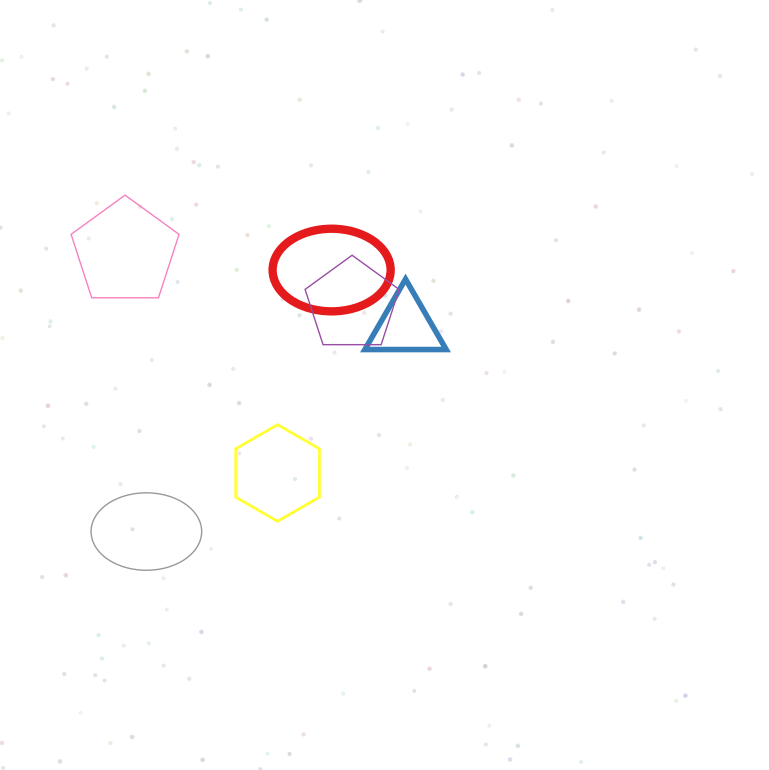[{"shape": "oval", "thickness": 3, "radius": 0.38, "center": [0.431, 0.649]}, {"shape": "triangle", "thickness": 2, "radius": 0.3, "center": [0.527, 0.577]}, {"shape": "pentagon", "thickness": 0.5, "radius": 0.32, "center": [0.457, 0.604]}, {"shape": "hexagon", "thickness": 1, "radius": 0.31, "center": [0.361, 0.386]}, {"shape": "pentagon", "thickness": 0.5, "radius": 0.37, "center": [0.162, 0.673]}, {"shape": "oval", "thickness": 0.5, "radius": 0.36, "center": [0.19, 0.31]}]